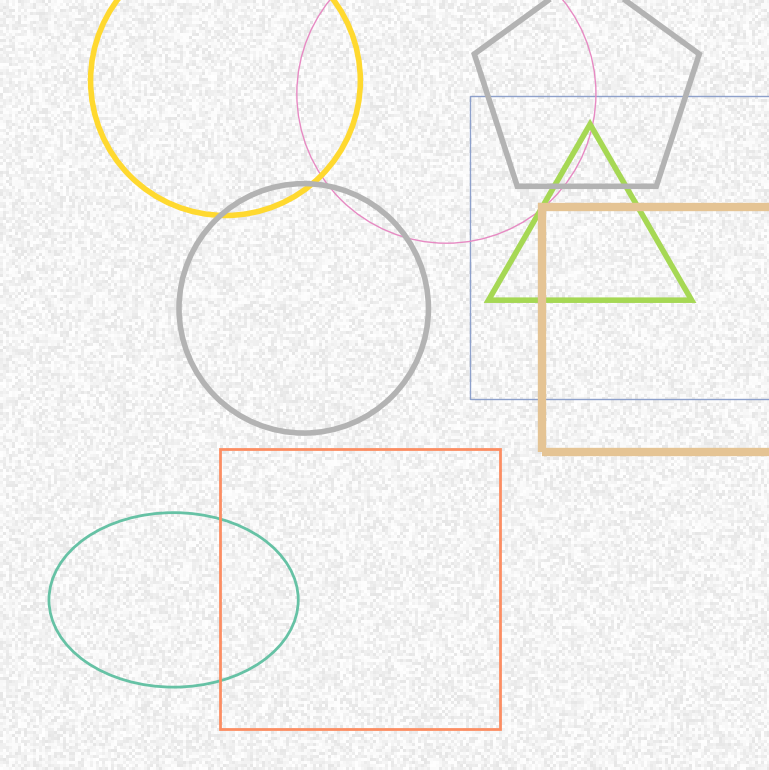[{"shape": "oval", "thickness": 1, "radius": 0.81, "center": [0.225, 0.221]}, {"shape": "square", "thickness": 1, "radius": 0.91, "center": [0.468, 0.235]}, {"shape": "square", "thickness": 0.5, "radius": 0.98, "center": [0.807, 0.678]}, {"shape": "circle", "thickness": 0.5, "radius": 0.97, "center": [0.58, 0.878]}, {"shape": "triangle", "thickness": 2, "radius": 0.76, "center": [0.766, 0.686]}, {"shape": "circle", "thickness": 2, "radius": 0.88, "center": [0.293, 0.895]}, {"shape": "square", "thickness": 3, "radius": 0.8, "center": [0.863, 0.573]}, {"shape": "pentagon", "thickness": 2, "radius": 0.77, "center": [0.762, 0.882]}, {"shape": "circle", "thickness": 2, "radius": 0.81, "center": [0.394, 0.6]}]